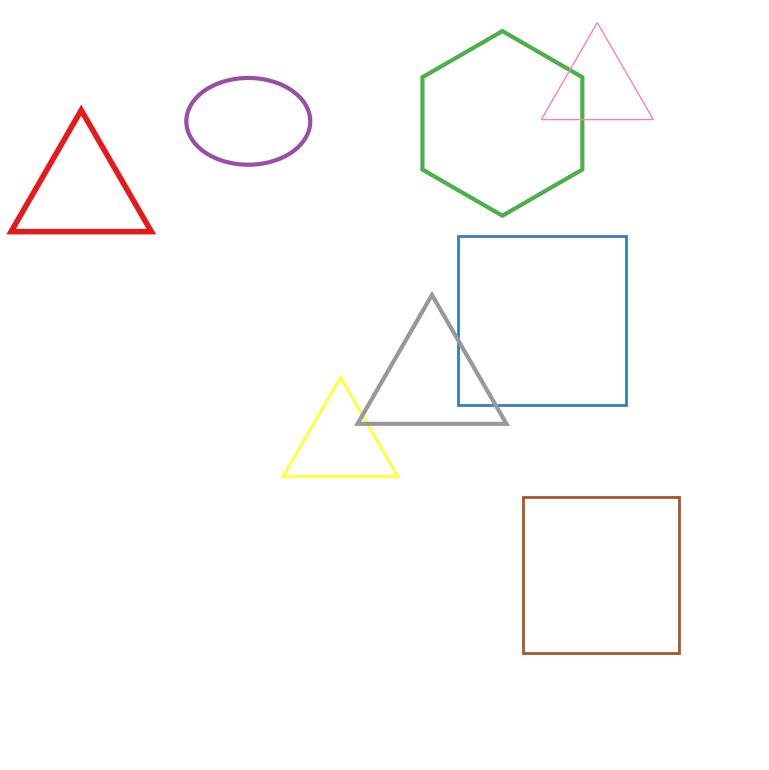[{"shape": "triangle", "thickness": 2, "radius": 0.53, "center": [0.105, 0.752]}, {"shape": "square", "thickness": 1, "radius": 0.55, "center": [0.704, 0.584]}, {"shape": "hexagon", "thickness": 1.5, "radius": 0.6, "center": [0.652, 0.84]}, {"shape": "oval", "thickness": 1.5, "radius": 0.4, "center": [0.322, 0.842]}, {"shape": "triangle", "thickness": 1, "radius": 0.43, "center": [0.442, 0.424]}, {"shape": "square", "thickness": 1, "radius": 0.51, "center": [0.78, 0.253]}, {"shape": "triangle", "thickness": 0.5, "radius": 0.42, "center": [0.776, 0.887]}, {"shape": "triangle", "thickness": 1.5, "radius": 0.56, "center": [0.561, 0.505]}]